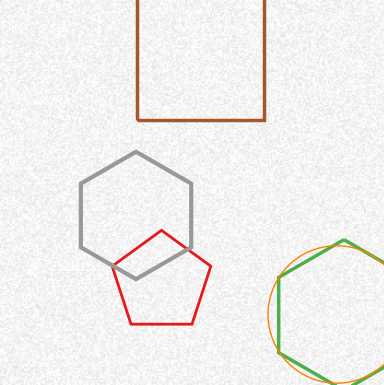[{"shape": "pentagon", "thickness": 2, "radius": 0.67, "center": [0.419, 0.267]}, {"shape": "hexagon", "thickness": 2.5, "radius": 0.98, "center": [0.893, 0.182]}, {"shape": "circle", "thickness": 1, "radius": 0.89, "center": [0.875, 0.183]}, {"shape": "square", "thickness": 2.5, "radius": 0.82, "center": [0.52, 0.852]}, {"shape": "hexagon", "thickness": 3, "radius": 0.83, "center": [0.353, 0.44]}]